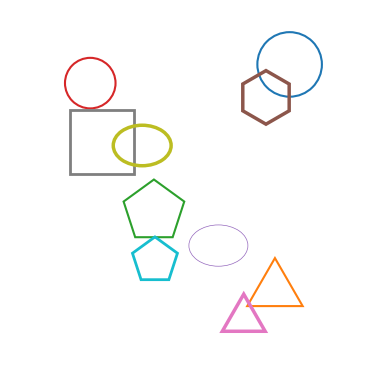[{"shape": "circle", "thickness": 1.5, "radius": 0.42, "center": [0.752, 0.833]}, {"shape": "triangle", "thickness": 1.5, "radius": 0.42, "center": [0.714, 0.247]}, {"shape": "pentagon", "thickness": 1.5, "radius": 0.41, "center": [0.4, 0.451]}, {"shape": "circle", "thickness": 1.5, "radius": 0.33, "center": [0.234, 0.784]}, {"shape": "oval", "thickness": 0.5, "radius": 0.38, "center": [0.567, 0.362]}, {"shape": "hexagon", "thickness": 2.5, "radius": 0.35, "center": [0.691, 0.747]}, {"shape": "triangle", "thickness": 2.5, "radius": 0.32, "center": [0.633, 0.172]}, {"shape": "square", "thickness": 2, "radius": 0.41, "center": [0.264, 0.631]}, {"shape": "oval", "thickness": 2.5, "radius": 0.38, "center": [0.369, 0.622]}, {"shape": "pentagon", "thickness": 2, "radius": 0.31, "center": [0.402, 0.323]}]